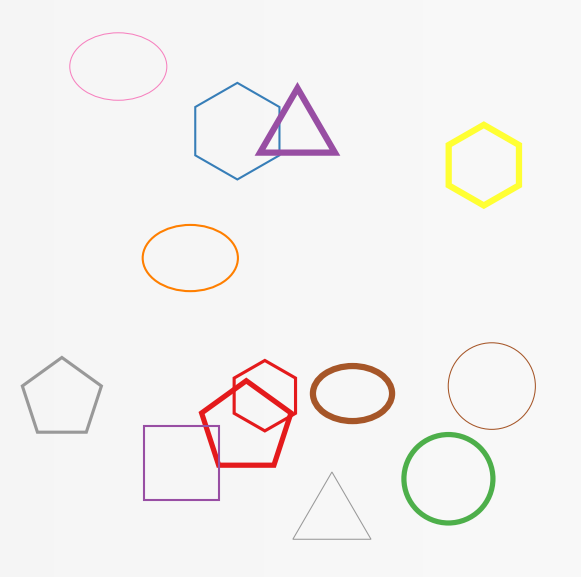[{"shape": "hexagon", "thickness": 1.5, "radius": 0.3, "center": [0.456, 0.314]}, {"shape": "pentagon", "thickness": 2.5, "radius": 0.4, "center": [0.424, 0.259]}, {"shape": "hexagon", "thickness": 1, "radius": 0.42, "center": [0.408, 0.772]}, {"shape": "circle", "thickness": 2.5, "radius": 0.38, "center": [0.771, 0.17]}, {"shape": "triangle", "thickness": 3, "radius": 0.37, "center": [0.512, 0.772]}, {"shape": "square", "thickness": 1, "radius": 0.32, "center": [0.312, 0.197]}, {"shape": "oval", "thickness": 1, "radius": 0.41, "center": [0.327, 0.552]}, {"shape": "hexagon", "thickness": 3, "radius": 0.35, "center": [0.832, 0.713]}, {"shape": "oval", "thickness": 3, "radius": 0.34, "center": [0.606, 0.318]}, {"shape": "circle", "thickness": 0.5, "radius": 0.37, "center": [0.846, 0.331]}, {"shape": "oval", "thickness": 0.5, "radius": 0.42, "center": [0.204, 0.884]}, {"shape": "triangle", "thickness": 0.5, "radius": 0.39, "center": [0.571, 0.104]}, {"shape": "pentagon", "thickness": 1.5, "radius": 0.36, "center": [0.106, 0.309]}]